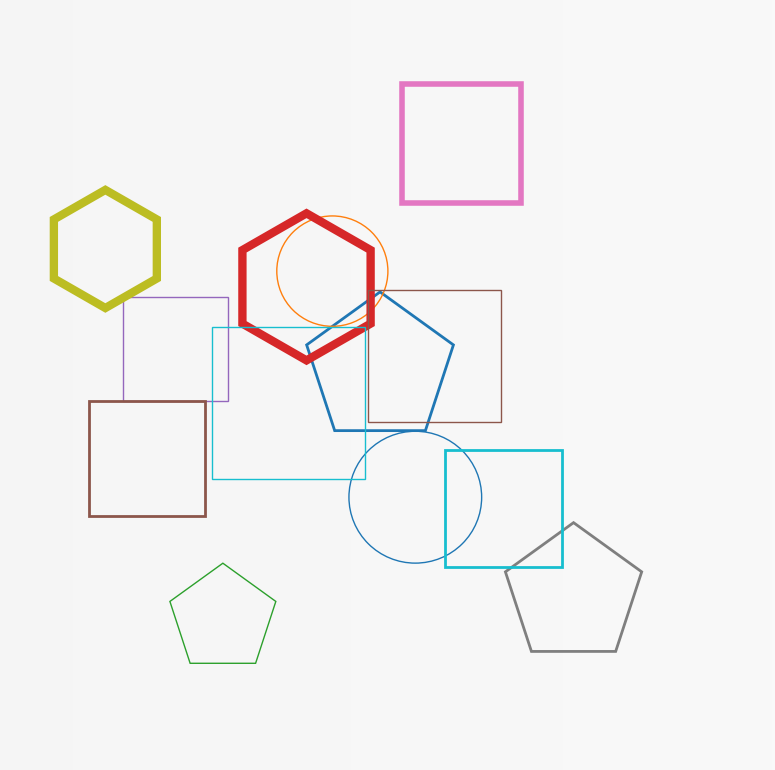[{"shape": "pentagon", "thickness": 1, "radius": 0.5, "center": [0.49, 0.521]}, {"shape": "circle", "thickness": 0.5, "radius": 0.43, "center": [0.536, 0.354]}, {"shape": "circle", "thickness": 0.5, "radius": 0.36, "center": [0.429, 0.648]}, {"shape": "pentagon", "thickness": 0.5, "radius": 0.36, "center": [0.288, 0.197]}, {"shape": "hexagon", "thickness": 3, "radius": 0.48, "center": [0.396, 0.627]}, {"shape": "square", "thickness": 0.5, "radius": 0.34, "center": [0.227, 0.547]}, {"shape": "square", "thickness": 1, "radius": 0.37, "center": [0.19, 0.404]}, {"shape": "square", "thickness": 0.5, "radius": 0.43, "center": [0.56, 0.537]}, {"shape": "square", "thickness": 2, "radius": 0.39, "center": [0.595, 0.813]}, {"shape": "pentagon", "thickness": 1, "radius": 0.46, "center": [0.74, 0.229]}, {"shape": "hexagon", "thickness": 3, "radius": 0.38, "center": [0.136, 0.677]}, {"shape": "square", "thickness": 1, "radius": 0.38, "center": [0.65, 0.339]}, {"shape": "square", "thickness": 0.5, "radius": 0.49, "center": [0.372, 0.476]}]